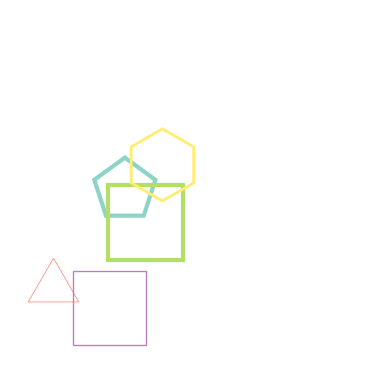[{"shape": "pentagon", "thickness": 3, "radius": 0.42, "center": [0.324, 0.507]}, {"shape": "triangle", "thickness": 0.5, "radius": 0.38, "center": [0.139, 0.254]}, {"shape": "square", "thickness": 3, "radius": 0.49, "center": [0.377, 0.423]}, {"shape": "square", "thickness": 1, "radius": 0.48, "center": [0.284, 0.2]}, {"shape": "hexagon", "thickness": 2, "radius": 0.47, "center": [0.422, 0.572]}]